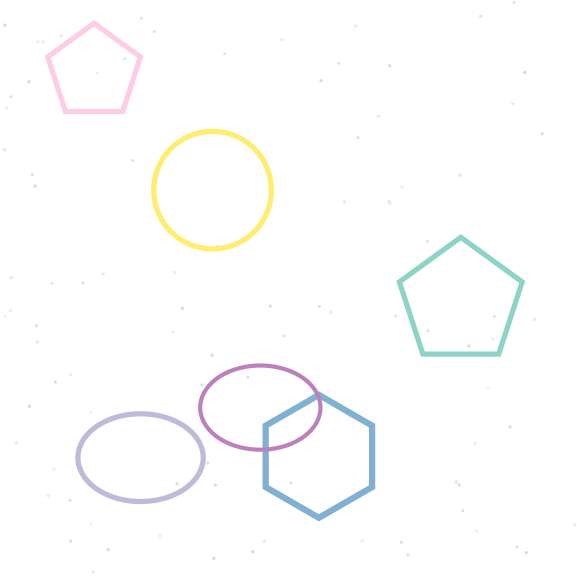[{"shape": "pentagon", "thickness": 2.5, "radius": 0.56, "center": [0.798, 0.476]}, {"shape": "oval", "thickness": 2.5, "radius": 0.54, "center": [0.243, 0.207]}, {"shape": "hexagon", "thickness": 3, "radius": 0.53, "center": [0.552, 0.209]}, {"shape": "pentagon", "thickness": 2.5, "radius": 0.42, "center": [0.163, 0.874]}, {"shape": "oval", "thickness": 2, "radius": 0.52, "center": [0.451, 0.293]}, {"shape": "circle", "thickness": 2.5, "radius": 0.51, "center": [0.368, 0.67]}]